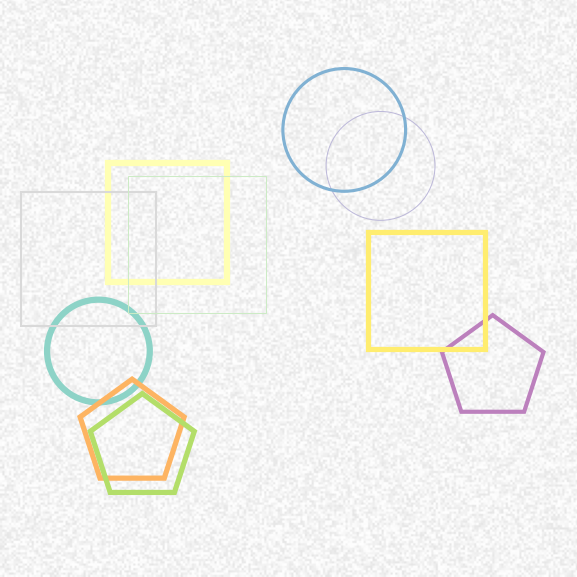[{"shape": "circle", "thickness": 3, "radius": 0.44, "center": [0.17, 0.391]}, {"shape": "square", "thickness": 3, "radius": 0.51, "center": [0.291, 0.613]}, {"shape": "circle", "thickness": 0.5, "radius": 0.47, "center": [0.659, 0.712]}, {"shape": "circle", "thickness": 1.5, "radius": 0.53, "center": [0.596, 0.774]}, {"shape": "pentagon", "thickness": 2.5, "radius": 0.47, "center": [0.229, 0.248]}, {"shape": "pentagon", "thickness": 2.5, "radius": 0.47, "center": [0.246, 0.223]}, {"shape": "square", "thickness": 1, "radius": 0.58, "center": [0.153, 0.55]}, {"shape": "pentagon", "thickness": 2, "radius": 0.46, "center": [0.853, 0.361]}, {"shape": "square", "thickness": 0.5, "radius": 0.59, "center": [0.341, 0.576]}, {"shape": "square", "thickness": 2.5, "radius": 0.51, "center": [0.739, 0.496]}]